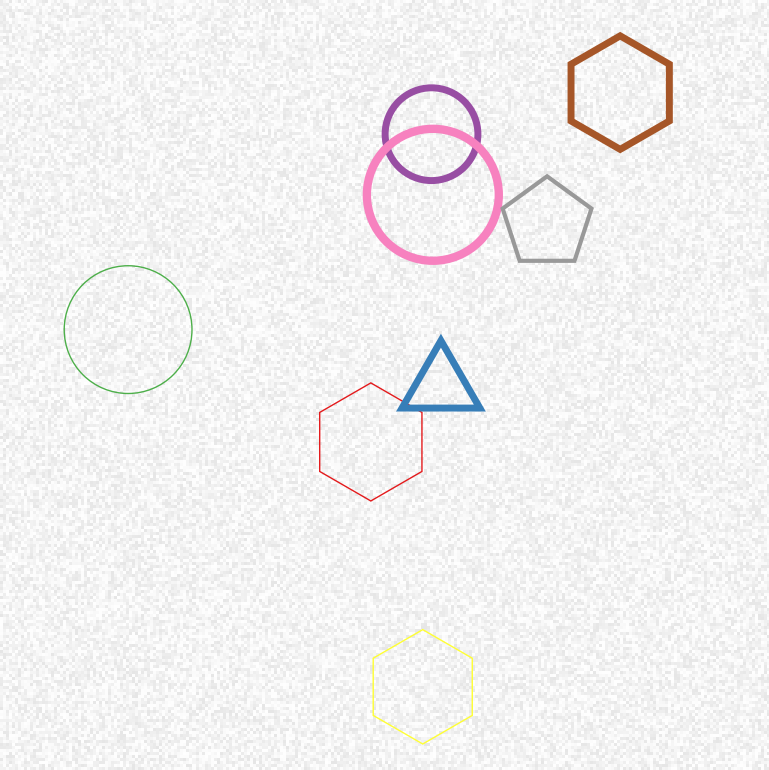[{"shape": "hexagon", "thickness": 0.5, "radius": 0.38, "center": [0.482, 0.426]}, {"shape": "triangle", "thickness": 2.5, "radius": 0.29, "center": [0.573, 0.499]}, {"shape": "circle", "thickness": 0.5, "radius": 0.41, "center": [0.166, 0.572]}, {"shape": "circle", "thickness": 2.5, "radius": 0.3, "center": [0.56, 0.826]}, {"shape": "hexagon", "thickness": 0.5, "radius": 0.37, "center": [0.549, 0.108]}, {"shape": "hexagon", "thickness": 2.5, "radius": 0.37, "center": [0.805, 0.88]}, {"shape": "circle", "thickness": 3, "radius": 0.43, "center": [0.562, 0.747]}, {"shape": "pentagon", "thickness": 1.5, "radius": 0.3, "center": [0.71, 0.71]}]